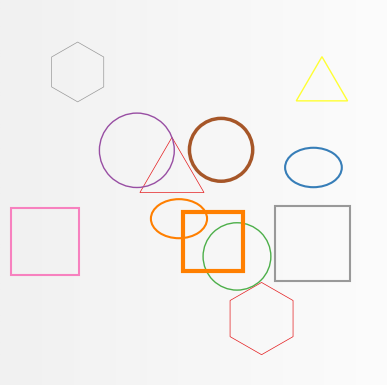[{"shape": "triangle", "thickness": 0.5, "radius": 0.48, "center": [0.444, 0.548]}, {"shape": "hexagon", "thickness": 0.5, "radius": 0.47, "center": [0.675, 0.173]}, {"shape": "oval", "thickness": 1.5, "radius": 0.37, "center": [0.809, 0.565]}, {"shape": "circle", "thickness": 1, "radius": 0.44, "center": [0.612, 0.334]}, {"shape": "circle", "thickness": 1, "radius": 0.48, "center": [0.353, 0.61]}, {"shape": "oval", "thickness": 1.5, "radius": 0.36, "center": [0.462, 0.432]}, {"shape": "square", "thickness": 3, "radius": 0.38, "center": [0.55, 0.372]}, {"shape": "triangle", "thickness": 1, "radius": 0.38, "center": [0.831, 0.776]}, {"shape": "circle", "thickness": 2.5, "radius": 0.41, "center": [0.57, 0.611]}, {"shape": "square", "thickness": 1.5, "radius": 0.44, "center": [0.117, 0.373]}, {"shape": "hexagon", "thickness": 0.5, "radius": 0.39, "center": [0.2, 0.813]}, {"shape": "square", "thickness": 1.5, "radius": 0.49, "center": [0.807, 0.368]}]